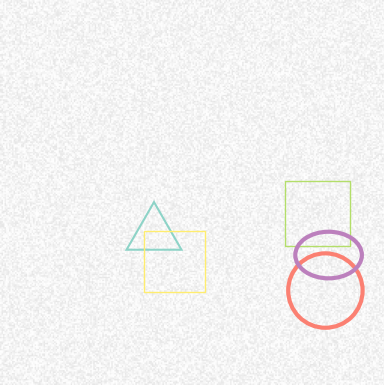[{"shape": "triangle", "thickness": 1.5, "radius": 0.41, "center": [0.4, 0.393]}, {"shape": "circle", "thickness": 3, "radius": 0.48, "center": [0.845, 0.245]}, {"shape": "square", "thickness": 1, "radius": 0.42, "center": [0.824, 0.446]}, {"shape": "oval", "thickness": 3, "radius": 0.43, "center": [0.853, 0.338]}, {"shape": "square", "thickness": 1, "radius": 0.39, "center": [0.454, 0.321]}]